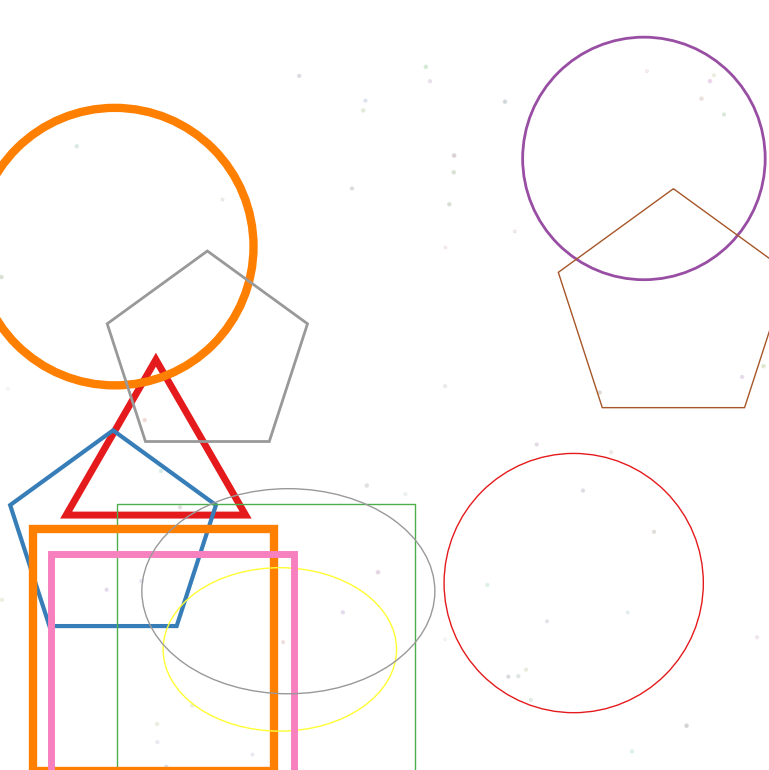[{"shape": "triangle", "thickness": 2.5, "radius": 0.67, "center": [0.202, 0.398]}, {"shape": "circle", "thickness": 0.5, "radius": 0.84, "center": [0.745, 0.243]}, {"shape": "pentagon", "thickness": 1.5, "radius": 0.7, "center": [0.147, 0.301]}, {"shape": "square", "thickness": 0.5, "radius": 0.97, "center": [0.345, 0.152]}, {"shape": "circle", "thickness": 1, "radius": 0.79, "center": [0.836, 0.794]}, {"shape": "square", "thickness": 3, "radius": 0.78, "center": [0.199, 0.156]}, {"shape": "circle", "thickness": 3, "radius": 0.9, "center": [0.149, 0.68]}, {"shape": "oval", "thickness": 0.5, "radius": 0.76, "center": [0.363, 0.157]}, {"shape": "pentagon", "thickness": 0.5, "radius": 0.79, "center": [0.875, 0.598]}, {"shape": "square", "thickness": 2.5, "radius": 0.79, "center": [0.224, 0.123]}, {"shape": "oval", "thickness": 0.5, "radius": 0.95, "center": [0.374, 0.232]}, {"shape": "pentagon", "thickness": 1, "radius": 0.68, "center": [0.269, 0.537]}]